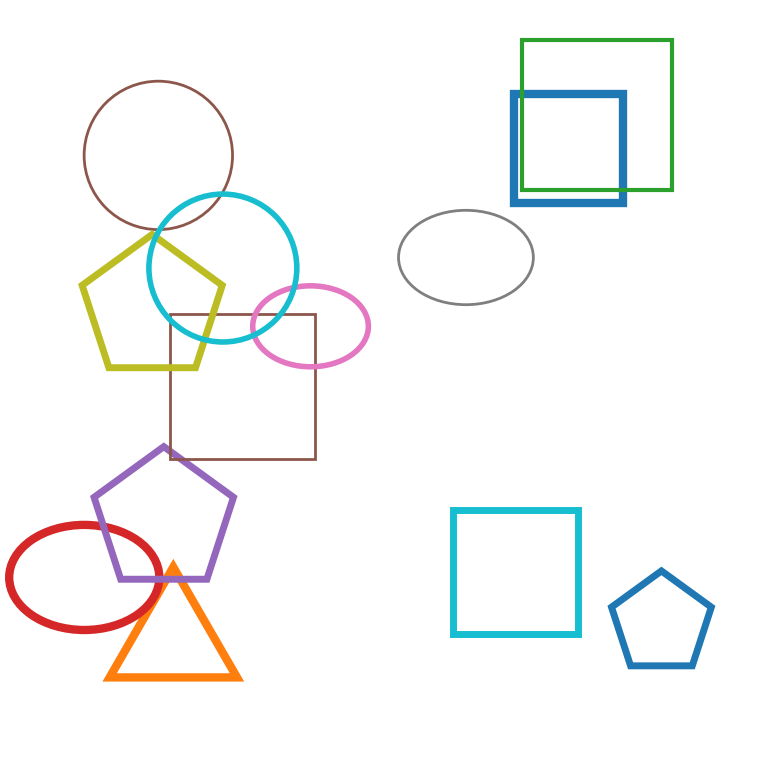[{"shape": "square", "thickness": 3, "radius": 0.36, "center": [0.739, 0.807]}, {"shape": "pentagon", "thickness": 2.5, "radius": 0.34, "center": [0.859, 0.19]}, {"shape": "triangle", "thickness": 3, "radius": 0.48, "center": [0.225, 0.168]}, {"shape": "square", "thickness": 1.5, "radius": 0.49, "center": [0.775, 0.851]}, {"shape": "oval", "thickness": 3, "radius": 0.49, "center": [0.109, 0.25]}, {"shape": "pentagon", "thickness": 2.5, "radius": 0.48, "center": [0.213, 0.325]}, {"shape": "square", "thickness": 1, "radius": 0.47, "center": [0.315, 0.498]}, {"shape": "circle", "thickness": 1, "radius": 0.48, "center": [0.206, 0.798]}, {"shape": "oval", "thickness": 2, "radius": 0.38, "center": [0.403, 0.576]}, {"shape": "oval", "thickness": 1, "radius": 0.44, "center": [0.605, 0.666]}, {"shape": "pentagon", "thickness": 2.5, "radius": 0.48, "center": [0.198, 0.6]}, {"shape": "circle", "thickness": 2, "radius": 0.48, "center": [0.289, 0.652]}, {"shape": "square", "thickness": 2.5, "radius": 0.4, "center": [0.67, 0.257]}]